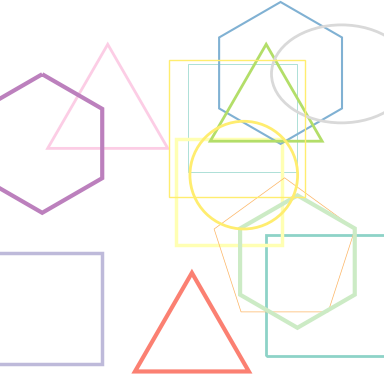[{"shape": "square", "thickness": 0.5, "radius": 0.71, "center": [0.63, 0.694]}, {"shape": "square", "thickness": 2, "radius": 0.79, "center": [0.847, 0.232]}, {"shape": "square", "thickness": 2.5, "radius": 0.69, "center": [0.594, 0.501]}, {"shape": "square", "thickness": 2.5, "radius": 0.72, "center": [0.12, 0.199]}, {"shape": "triangle", "thickness": 3, "radius": 0.85, "center": [0.498, 0.121]}, {"shape": "hexagon", "thickness": 1.5, "radius": 0.92, "center": [0.729, 0.811]}, {"shape": "pentagon", "thickness": 0.5, "radius": 0.96, "center": [0.739, 0.346]}, {"shape": "triangle", "thickness": 2, "radius": 0.84, "center": [0.691, 0.717]}, {"shape": "triangle", "thickness": 2, "radius": 0.9, "center": [0.28, 0.705]}, {"shape": "oval", "thickness": 2, "radius": 0.91, "center": [0.887, 0.808]}, {"shape": "hexagon", "thickness": 3, "radius": 0.9, "center": [0.11, 0.627]}, {"shape": "hexagon", "thickness": 3, "radius": 0.86, "center": [0.773, 0.321]}, {"shape": "circle", "thickness": 2, "radius": 0.7, "center": [0.633, 0.545]}, {"shape": "square", "thickness": 1, "radius": 0.88, "center": [0.615, 0.666]}]